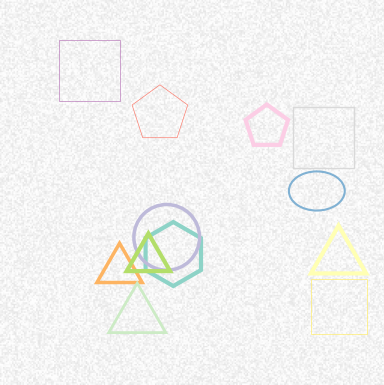[{"shape": "hexagon", "thickness": 3, "radius": 0.42, "center": [0.45, 0.34]}, {"shape": "triangle", "thickness": 3, "radius": 0.41, "center": [0.879, 0.331]}, {"shape": "circle", "thickness": 2.5, "radius": 0.43, "center": [0.433, 0.383]}, {"shape": "pentagon", "thickness": 0.5, "radius": 0.38, "center": [0.415, 0.704]}, {"shape": "oval", "thickness": 1.5, "radius": 0.36, "center": [0.823, 0.504]}, {"shape": "triangle", "thickness": 2.5, "radius": 0.34, "center": [0.311, 0.3]}, {"shape": "triangle", "thickness": 3, "radius": 0.33, "center": [0.385, 0.328]}, {"shape": "pentagon", "thickness": 3, "radius": 0.29, "center": [0.693, 0.671]}, {"shape": "square", "thickness": 1, "radius": 0.4, "center": [0.84, 0.643]}, {"shape": "square", "thickness": 0.5, "radius": 0.4, "center": [0.233, 0.817]}, {"shape": "triangle", "thickness": 2, "radius": 0.43, "center": [0.356, 0.179]}, {"shape": "square", "thickness": 0.5, "radius": 0.36, "center": [0.881, 0.205]}]